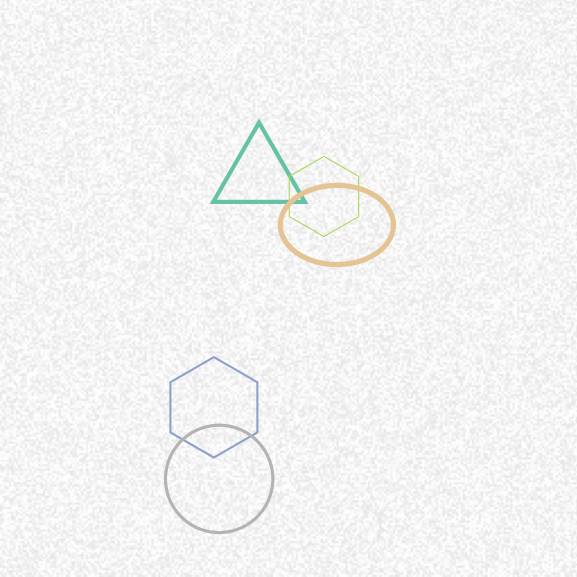[{"shape": "triangle", "thickness": 2, "radius": 0.46, "center": [0.449, 0.695]}, {"shape": "hexagon", "thickness": 1, "radius": 0.43, "center": [0.37, 0.294]}, {"shape": "hexagon", "thickness": 0.5, "radius": 0.35, "center": [0.561, 0.659]}, {"shape": "oval", "thickness": 2.5, "radius": 0.49, "center": [0.583, 0.61]}, {"shape": "circle", "thickness": 1.5, "radius": 0.46, "center": [0.38, 0.17]}]